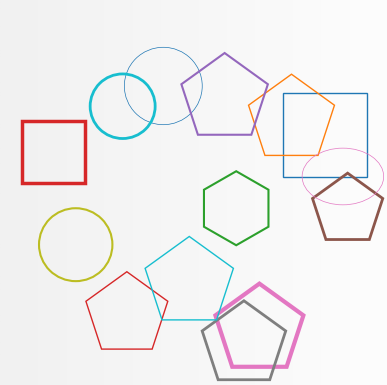[{"shape": "square", "thickness": 1, "radius": 0.54, "center": [0.839, 0.65]}, {"shape": "circle", "thickness": 0.5, "radius": 0.5, "center": [0.421, 0.777]}, {"shape": "pentagon", "thickness": 1, "radius": 0.58, "center": [0.752, 0.691]}, {"shape": "hexagon", "thickness": 1.5, "radius": 0.48, "center": [0.61, 0.459]}, {"shape": "square", "thickness": 2.5, "radius": 0.4, "center": [0.138, 0.605]}, {"shape": "pentagon", "thickness": 1, "radius": 0.56, "center": [0.327, 0.183]}, {"shape": "pentagon", "thickness": 1.5, "radius": 0.59, "center": [0.58, 0.745]}, {"shape": "pentagon", "thickness": 2, "radius": 0.48, "center": [0.897, 0.455]}, {"shape": "oval", "thickness": 0.5, "radius": 0.53, "center": [0.885, 0.542]}, {"shape": "pentagon", "thickness": 3, "radius": 0.6, "center": [0.669, 0.144]}, {"shape": "pentagon", "thickness": 2, "radius": 0.57, "center": [0.63, 0.105]}, {"shape": "circle", "thickness": 1.5, "radius": 0.47, "center": [0.195, 0.364]}, {"shape": "pentagon", "thickness": 1, "radius": 0.6, "center": [0.488, 0.266]}, {"shape": "circle", "thickness": 2, "radius": 0.42, "center": [0.317, 0.724]}]